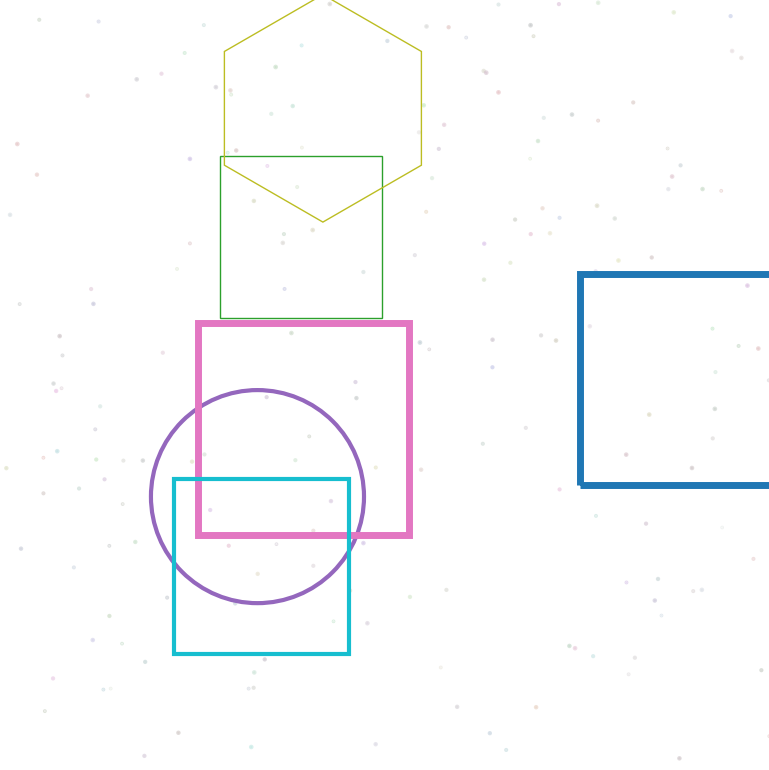[{"shape": "square", "thickness": 2.5, "radius": 0.68, "center": [0.89, 0.507]}, {"shape": "square", "thickness": 0.5, "radius": 0.53, "center": [0.391, 0.693]}, {"shape": "circle", "thickness": 1.5, "radius": 0.69, "center": [0.334, 0.355]}, {"shape": "square", "thickness": 2.5, "radius": 0.69, "center": [0.394, 0.443]}, {"shape": "hexagon", "thickness": 0.5, "radius": 0.74, "center": [0.419, 0.859]}, {"shape": "square", "thickness": 1.5, "radius": 0.57, "center": [0.34, 0.264]}]